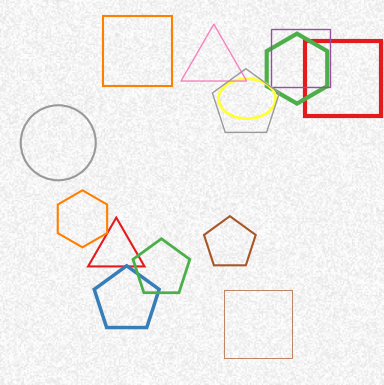[{"shape": "triangle", "thickness": 1.5, "radius": 0.42, "center": [0.302, 0.35]}, {"shape": "square", "thickness": 3, "radius": 0.49, "center": [0.891, 0.796]}, {"shape": "pentagon", "thickness": 2.5, "radius": 0.44, "center": [0.329, 0.221]}, {"shape": "hexagon", "thickness": 3, "radius": 0.45, "center": [0.771, 0.822]}, {"shape": "pentagon", "thickness": 2, "radius": 0.39, "center": [0.419, 0.302]}, {"shape": "square", "thickness": 1, "radius": 0.38, "center": [0.781, 0.849]}, {"shape": "square", "thickness": 1.5, "radius": 0.45, "center": [0.357, 0.868]}, {"shape": "hexagon", "thickness": 1.5, "radius": 0.37, "center": [0.214, 0.432]}, {"shape": "oval", "thickness": 2, "radius": 0.37, "center": [0.642, 0.744]}, {"shape": "pentagon", "thickness": 1.5, "radius": 0.35, "center": [0.597, 0.368]}, {"shape": "square", "thickness": 0.5, "radius": 0.44, "center": [0.67, 0.159]}, {"shape": "triangle", "thickness": 1, "radius": 0.49, "center": [0.555, 0.839]}, {"shape": "pentagon", "thickness": 1, "radius": 0.46, "center": [0.639, 0.73]}, {"shape": "circle", "thickness": 1.5, "radius": 0.49, "center": [0.151, 0.629]}]